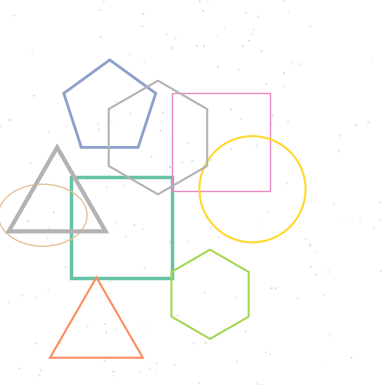[{"shape": "square", "thickness": 2.5, "radius": 0.66, "center": [0.314, 0.409]}, {"shape": "triangle", "thickness": 1.5, "radius": 0.7, "center": [0.25, 0.14]}, {"shape": "pentagon", "thickness": 2, "radius": 0.63, "center": [0.285, 0.719]}, {"shape": "square", "thickness": 1, "radius": 0.63, "center": [0.575, 0.631]}, {"shape": "hexagon", "thickness": 1.5, "radius": 0.58, "center": [0.546, 0.236]}, {"shape": "circle", "thickness": 1.5, "radius": 0.69, "center": [0.656, 0.508]}, {"shape": "oval", "thickness": 1, "radius": 0.58, "center": [0.111, 0.441]}, {"shape": "hexagon", "thickness": 1.5, "radius": 0.74, "center": [0.41, 0.643]}, {"shape": "triangle", "thickness": 3, "radius": 0.73, "center": [0.148, 0.472]}]